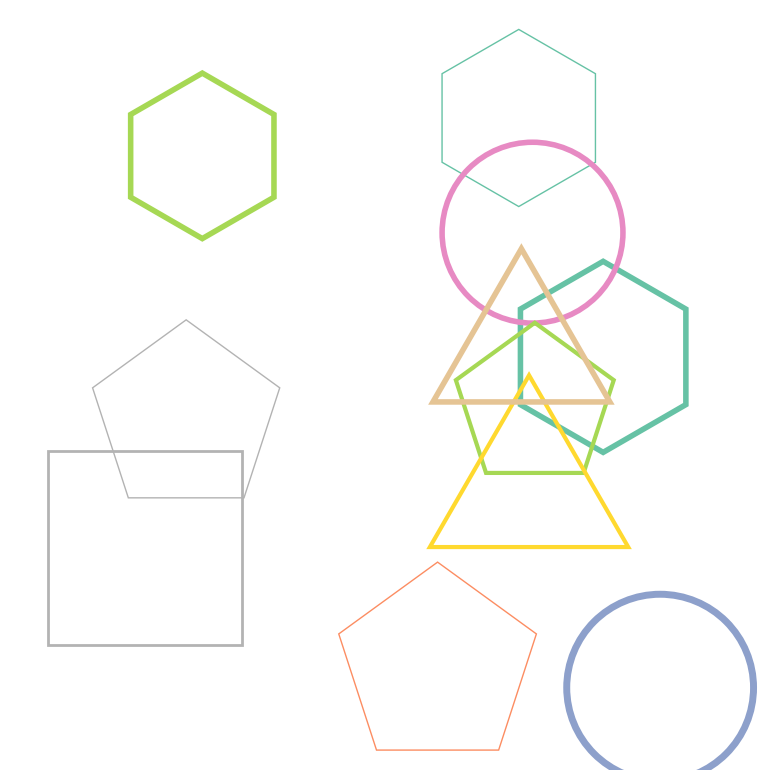[{"shape": "hexagon", "thickness": 2, "radius": 0.62, "center": [0.783, 0.537]}, {"shape": "hexagon", "thickness": 0.5, "radius": 0.58, "center": [0.674, 0.847]}, {"shape": "pentagon", "thickness": 0.5, "radius": 0.67, "center": [0.568, 0.135]}, {"shape": "circle", "thickness": 2.5, "radius": 0.61, "center": [0.857, 0.107]}, {"shape": "circle", "thickness": 2, "radius": 0.59, "center": [0.692, 0.698]}, {"shape": "pentagon", "thickness": 1.5, "radius": 0.54, "center": [0.695, 0.473]}, {"shape": "hexagon", "thickness": 2, "radius": 0.54, "center": [0.263, 0.798]}, {"shape": "triangle", "thickness": 1.5, "radius": 0.74, "center": [0.687, 0.364]}, {"shape": "triangle", "thickness": 2, "radius": 0.66, "center": [0.677, 0.544]}, {"shape": "pentagon", "thickness": 0.5, "radius": 0.64, "center": [0.242, 0.457]}, {"shape": "square", "thickness": 1, "radius": 0.63, "center": [0.188, 0.288]}]